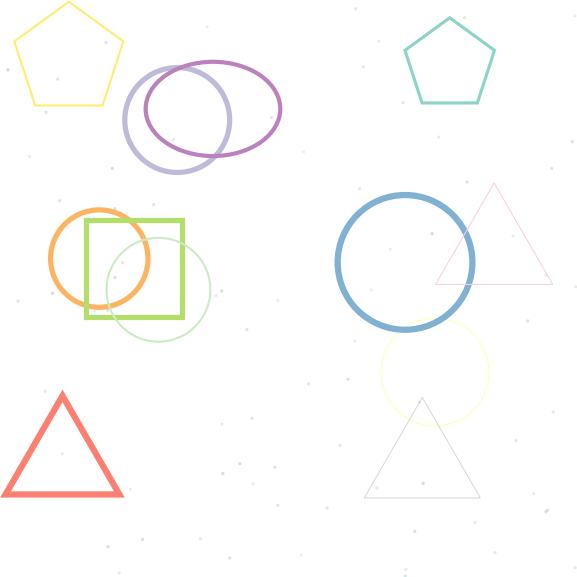[{"shape": "pentagon", "thickness": 1.5, "radius": 0.41, "center": [0.779, 0.887]}, {"shape": "circle", "thickness": 0.5, "radius": 0.47, "center": [0.753, 0.355]}, {"shape": "circle", "thickness": 2.5, "radius": 0.45, "center": [0.307, 0.791]}, {"shape": "triangle", "thickness": 3, "radius": 0.57, "center": [0.108, 0.2]}, {"shape": "circle", "thickness": 3, "radius": 0.58, "center": [0.701, 0.545]}, {"shape": "circle", "thickness": 2.5, "radius": 0.42, "center": [0.172, 0.551]}, {"shape": "square", "thickness": 2.5, "radius": 0.42, "center": [0.232, 0.534]}, {"shape": "triangle", "thickness": 0.5, "radius": 0.59, "center": [0.856, 0.565]}, {"shape": "triangle", "thickness": 0.5, "radius": 0.58, "center": [0.731, 0.195]}, {"shape": "oval", "thickness": 2, "radius": 0.58, "center": [0.369, 0.811]}, {"shape": "circle", "thickness": 1, "radius": 0.45, "center": [0.274, 0.497]}, {"shape": "pentagon", "thickness": 1, "radius": 0.5, "center": [0.119, 0.897]}]